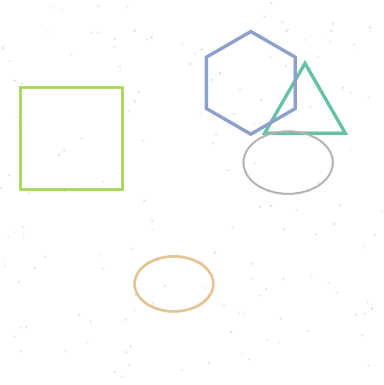[{"shape": "triangle", "thickness": 2.5, "radius": 0.61, "center": [0.792, 0.714]}, {"shape": "hexagon", "thickness": 2.5, "radius": 0.67, "center": [0.652, 0.785]}, {"shape": "square", "thickness": 2, "radius": 0.67, "center": [0.185, 0.641]}, {"shape": "oval", "thickness": 2, "radius": 0.51, "center": [0.452, 0.262]}, {"shape": "oval", "thickness": 1.5, "radius": 0.58, "center": [0.749, 0.578]}]